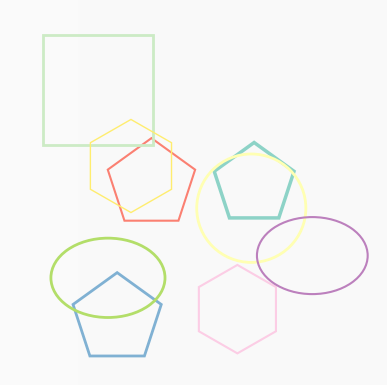[{"shape": "pentagon", "thickness": 2.5, "radius": 0.54, "center": [0.656, 0.522]}, {"shape": "circle", "thickness": 2, "radius": 0.7, "center": [0.649, 0.459]}, {"shape": "pentagon", "thickness": 1.5, "radius": 0.59, "center": [0.391, 0.523]}, {"shape": "pentagon", "thickness": 2, "radius": 0.6, "center": [0.302, 0.172]}, {"shape": "oval", "thickness": 2, "radius": 0.74, "center": [0.279, 0.278]}, {"shape": "hexagon", "thickness": 1.5, "radius": 0.57, "center": [0.613, 0.197]}, {"shape": "oval", "thickness": 1.5, "radius": 0.71, "center": [0.806, 0.336]}, {"shape": "square", "thickness": 2, "radius": 0.71, "center": [0.253, 0.766]}, {"shape": "hexagon", "thickness": 1, "radius": 0.6, "center": [0.338, 0.569]}]